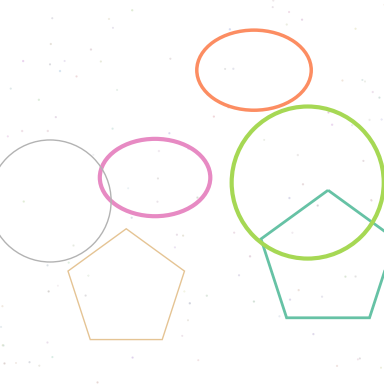[{"shape": "pentagon", "thickness": 2, "radius": 0.92, "center": [0.852, 0.323]}, {"shape": "oval", "thickness": 2.5, "radius": 0.74, "center": [0.66, 0.818]}, {"shape": "oval", "thickness": 3, "radius": 0.72, "center": [0.403, 0.539]}, {"shape": "circle", "thickness": 3, "radius": 0.99, "center": [0.799, 0.526]}, {"shape": "pentagon", "thickness": 1, "radius": 0.8, "center": [0.328, 0.247]}, {"shape": "circle", "thickness": 1, "radius": 0.79, "center": [0.13, 0.478]}]